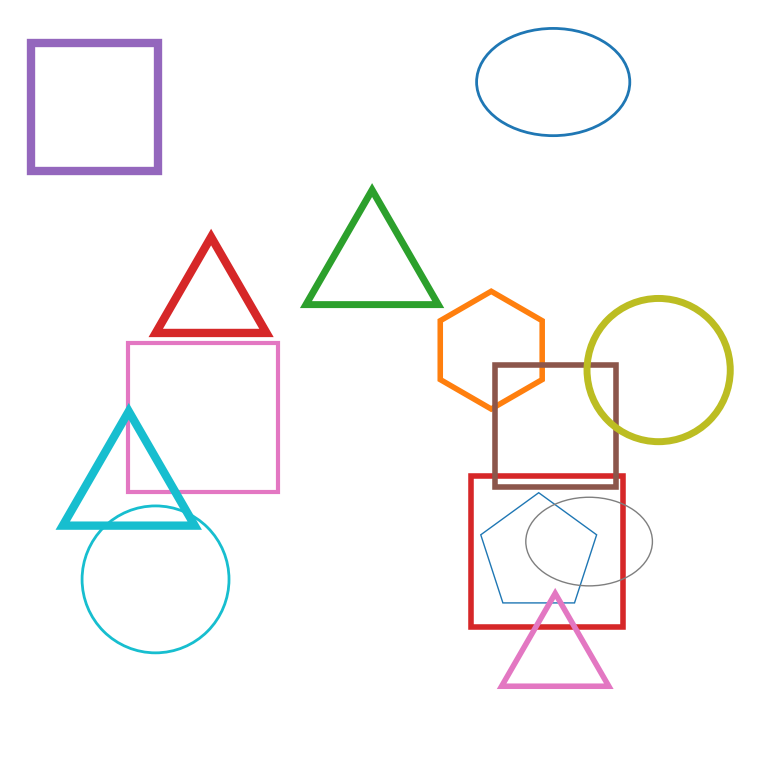[{"shape": "oval", "thickness": 1, "radius": 0.5, "center": [0.718, 0.893]}, {"shape": "pentagon", "thickness": 0.5, "radius": 0.4, "center": [0.7, 0.281]}, {"shape": "hexagon", "thickness": 2, "radius": 0.38, "center": [0.638, 0.545]}, {"shape": "triangle", "thickness": 2.5, "radius": 0.5, "center": [0.483, 0.654]}, {"shape": "square", "thickness": 2, "radius": 0.49, "center": [0.71, 0.284]}, {"shape": "triangle", "thickness": 3, "radius": 0.42, "center": [0.274, 0.609]}, {"shape": "square", "thickness": 3, "radius": 0.42, "center": [0.123, 0.861]}, {"shape": "square", "thickness": 2, "radius": 0.39, "center": [0.722, 0.447]}, {"shape": "triangle", "thickness": 2, "radius": 0.4, "center": [0.721, 0.149]}, {"shape": "square", "thickness": 1.5, "radius": 0.49, "center": [0.264, 0.458]}, {"shape": "oval", "thickness": 0.5, "radius": 0.41, "center": [0.765, 0.297]}, {"shape": "circle", "thickness": 2.5, "radius": 0.47, "center": [0.855, 0.519]}, {"shape": "triangle", "thickness": 3, "radius": 0.49, "center": [0.167, 0.367]}, {"shape": "circle", "thickness": 1, "radius": 0.48, "center": [0.202, 0.248]}]